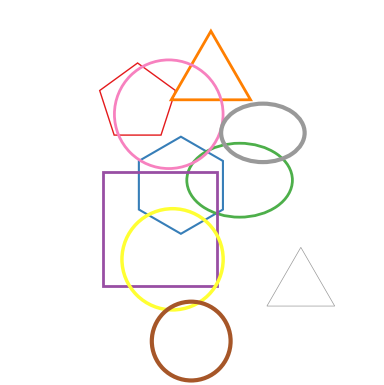[{"shape": "pentagon", "thickness": 1, "radius": 0.52, "center": [0.357, 0.733]}, {"shape": "hexagon", "thickness": 1.5, "radius": 0.63, "center": [0.47, 0.519]}, {"shape": "oval", "thickness": 2, "radius": 0.69, "center": [0.622, 0.532]}, {"shape": "square", "thickness": 2, "radius": 0.74, "center": [0.415, 0.406]}, {"shape": "triangle", "thickness": 2, "radius": 0.59, "center": [0.548, 0.8]}, {"shape": "circle", "thickness": 2.5, "radius": 0.66, "center": [0.448, 0.326]}, {"shape": "circle", "thickness": 3, "radius": 0.51, "center": [0.497, 0.114]}, {"shape": "circle", "thickness": 2, "radius": 0.71, "center": [0.438, 0.703]}, {"shape": "triangle", "thickness": 0.5, "radius": 0.51, "center": [0.781, 0.256]}, {"shape": "oval", "thickness": 3, "radius": 0.54, "center": [0.683, 0.655]}]